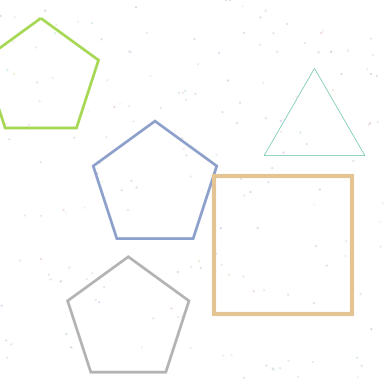[{"shape": "triangle", "thickness": 0.5, "radius": 0.76, "center": [0.817, 0.671]}, {"shape": "pentagon", "thickness": 2, "radius": 0.84, "center": [0.403, 0.517]}, {"shape": "pentagon", "thickness": 2, "radius": 0.79, "center": [0.106, 0.795]}, {"shape": "square", "thickness": 3, "radius": 0.9, "center": [0.735, 0.364]}, {"shape": "pentagon", "thickness": 2, "radius": 0.83, "center": [0.333, 0.167]}]